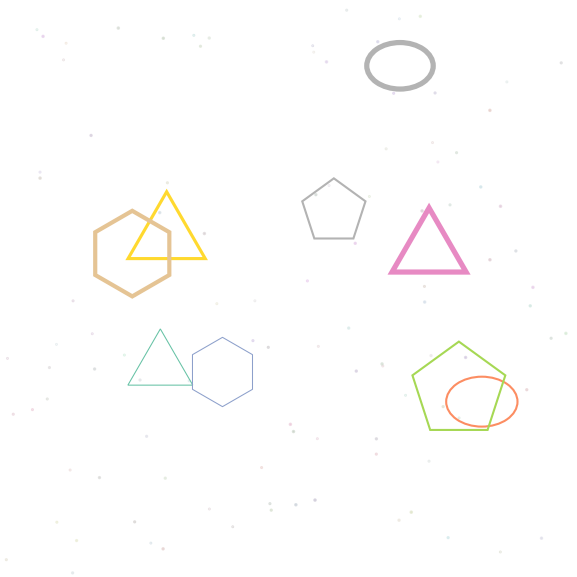[{"shape": "triangle", "thickness": 0.5, "radius": 0.32, "center": [0.278, 0.365]}, {"shape": "oval", "thickness": 1, "radius": 0.31, "center": [0.834, 0.304]}, {"shape": "hexagon", "thickness": 0.5, "radius": 0.3, "center": [0.385, 0.355]}, {"shape": "triangle", "thickness": 2.5, "radius": 0.37, "center": [0.743, 0.565]}, {"shape": "pentagon", "thickness": 1, "radius": 0.42, "center": [0.795, 0.323]}, {"shape": "triangle", "thickness": 1.5, "radius": 0.39, "center": [0.289, 0.59]}, {"shape": "hexagon", "thickness": 2, "radius": 0.37, "center": [0.229, 0.56]}, {"shape": "pentagon", "thickness": 1, "radius": 0.29, "center": [0.578, 0.633]}, {"shape": "oval", "thickness": 2.5, "radius": 0.29, "center": [0.693, 0.885]}]